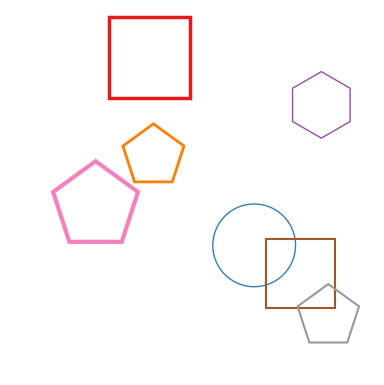[{"shape": "square", "thickness": 2.5, "radius": 0.53, "center": [0.388, 0.85]}, {"shape": "circle", "thickness": 1, "radius": 0.54, "center": [0.66, 0.363]}, {"shape": "hexagon", "thickness": 1, "radius": 0.43, "center": [0.835, 0.728]}, {"shape": "pentagon", "thickness": 2, "radius": 0.42, "center": [0.398, 0.595]}, {"shape": "square", "thickness": 1.5, "radius": 0.44, "center": [0.781, 0.29]}, {"shape": "pentagon", "thickness": 3, "radius": 0.58, "center": [0.248, 0.466]}, {"shape": "pentagon", "thickness": 1.5, "radius": 0.42, "center": [0.853, 0.178]}]